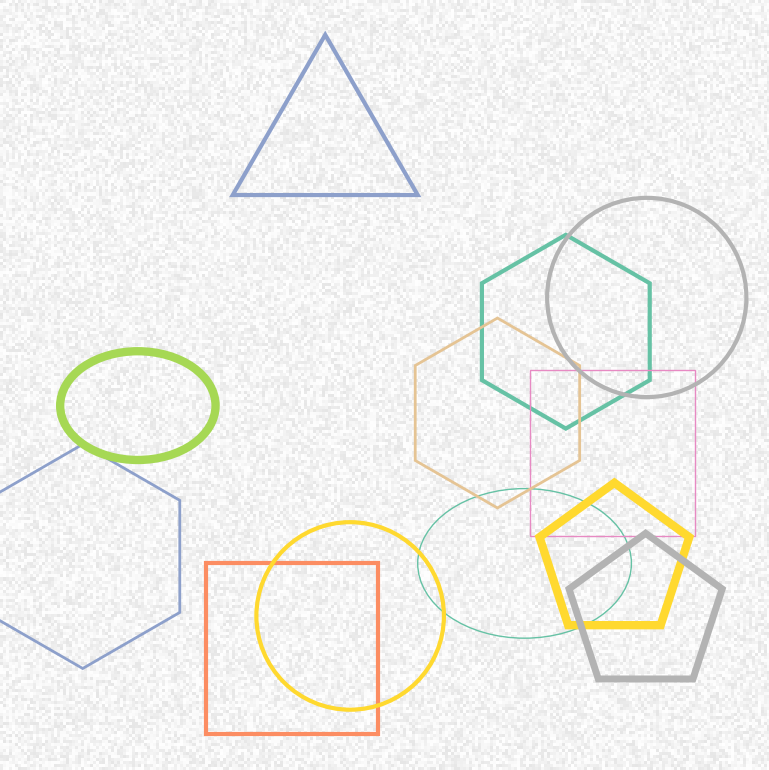[{"shape": "hexagon", "thickness": 1.5, "radius": 0.63, "center": [0.735, 0.569]}, {"shape": "oval", "thickness": 0.5, "radius": 0.69, "center": [0.681, 0.268]}, {"shape": "square", "thickness": 1.5, "radius": 0.56, "center": [0.379, 0.158]}, {"shape": "triangle", "thickness": 1.5, "radius": 0.69, "center": [0.422, 0.816]}, {"shape": "hexagon", "thickness": 1, "radius": 0.73, "center": [0.107, 0.277]}, {"shape": "square", "thickness": 0.5, "radius": 0.54, "center": [0.795, 0.412]}, {"shape": "oval", "thickness": 3, "radius": 0.5, "center": [0.179, 0.473]}, {"shape": "pentagon", "thickness": 3, "radius": 0.51, "center": [0.798, 0.271]}, {"shape": "circle", "thickness": 1.5, "radius": 0.61, "center": [0.455, 0.2]}, {"shape": "hexagon", "thickness": 1, "radius": 0.62, "center": [0.646, 0.464]}, {"shape": "circle", "thickness": 1.5, "radius": 0.65, "center": [0.84, 0.614]}, {"shape": "pentagon", "thickness": 2.5, "radius": 0.52, "center": [0.838, 0.203]}]